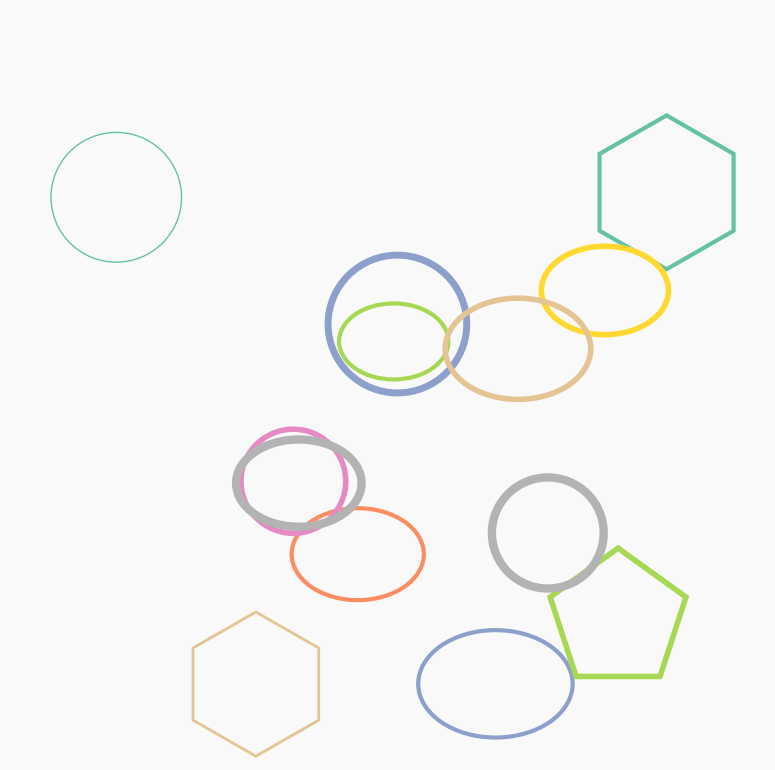[{"shape": "circle", "thickness": 0.5, "radius": 0.42, "center": [0.15, 0.744]}, {"shape": "hexagon", "thickness": 1.5, "radius": 0.5, "center": [0.86, 0.75]}, {"shape": "oval", "thickness": 1.5, "radius": 0.43, "center": [0.462, 0.28]}, {"shape": "oval", "thickness": 1.5, "radius": 0.5, "center": [0.639, 0.112]}, {"shape": "circle", "thickness": 2.5, "radius": 0.45, "center": [0.513, 0.579]}, {"shape": "circle", "thickness": 2, "radius": 0.34, "center": [0.379, 0.375]}, {"shape": "oval", "thickness": 1.5, "radius": 0.35, "center": [0.508, 0.557]}, {"shape": "pentagon", "thickness": 2, "radius": 0.46, "center": [0.797, 0.196]}, {"shape": "oval", "thickness": 2, "radius": 0.41, "center": [0.781, 0.623]}, {"shape": "hexagon", "thickness": 1, "radius": 0.47, "center": [0.33, 0.112]}, {"shape": "oval", "thickness": 2, "radius": 0.47, "center": [0.668, 0.547]}, {"shape": "circle", "thickness": 3, "radius": 0.36, "center": [0.707, 0.308]}, {"shape": "oval", "thickness": 3, "radius": 0.4, "center": [0.386, 0.373]}]